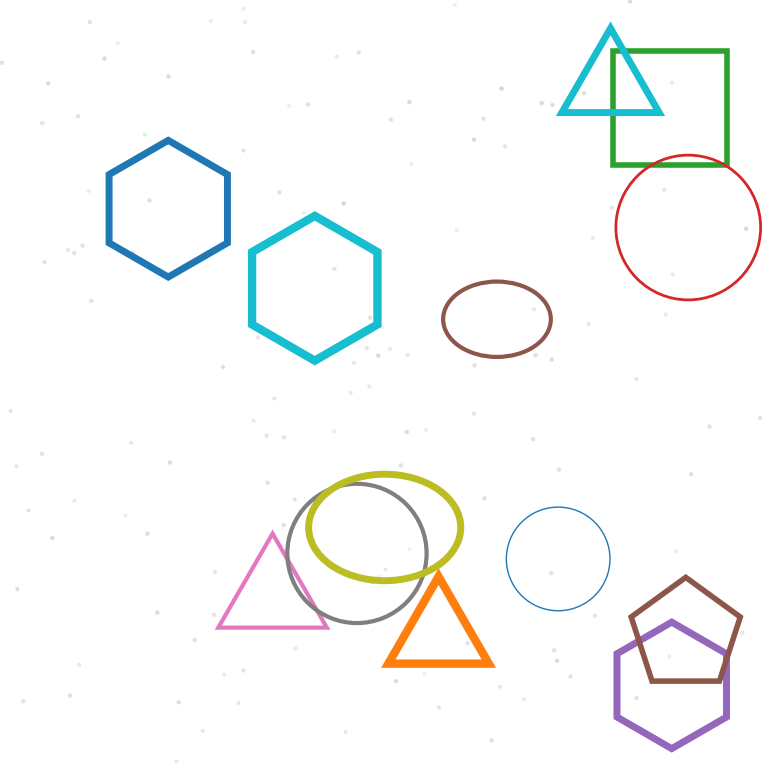[{"shape": "circle", "thickness": 0.5, "radius": 0.34, "center": [0.725, 0.274]}, {"shape": "hexagon", "thickness": 2.5, "radius": 0.44, "center": [0.219, 0.729]}, {"shape": "triangle", "thickness": 3, "radius": 0.38, "center": [0.57, 0.176]}, {"shape": "square", "thickness": 2, "radius": 0.37, "center": [0.871, 0.86]}, {"shape": "circle", "thickness": 1, "radius": 0.47, "center": [0.894, 0.705]}, {"shape": "hexagon", "thickness": 2.5, "radius": 0.41, "center": [0.872, 0.11]}, {"shape": "oval", "thickness": 1.5, "radius": 0.35, "center": [0.645, 0.585]}, {"shape": "pentagon", "thickness": 2, "radius": 0.37, "center": [0.891, 0.176]}, {"shape": "triangle", "thickness": 1.5, "radius": 0.41, "center": [0.354, 0.226]}, {"shape": "circle", "thickness": 1.5, "radius": 0.45, "center": [0.464, 0.281]}, {"shape": "oval", "thickness": 2.5, "radius": 0.49, "center": [0.5, 0.315]}, {"shape": "triangle", "thickness": 2.5, "radius": 0.36, "center": [0.793, 0.89]}, {"shape": "hexagon", "thickness": 3, "radius": 0.47, "center": [0.409, 0.626]}]